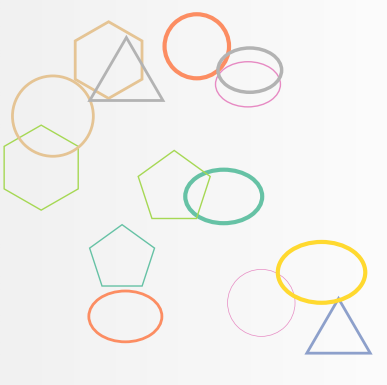[{"shape": "oval", "thickness": 3, "radius": 0.5, "center": [0.577, 0.49]}, {"shape": "pentagon", "thickness": 1, "radius": 0.44, "center": [0.315, 0.328]}, {"shape": "circle", "thickness": 3, "radius": 0.42, "center": [0.508, 0.88]}, {"shape": "oval", "thickness": 2, "radius": 0.47, "center": [0.324, 0.178]}, {"shape": "triangle", "thickness": 2, "radius": 0.47, "center": [0.874, 0.13]}, {"shape": "circle", "thickness": 0.5, "radius": 0.44, "center": [0.674, 0.213]}, {"shape": "oval", "thickness": 1, "radius": 0.42, "center": [0.64, 0.781]}, {"shape": "pentagon", "thickness": 1, "radius": 0.49, "center": [0.45, 0.512]}, {"shape": "hexagon", "thickness": 1, "radius": 0.55, "center": [0.106, 0.565]}, {"shape": "oval", "thickness": 3, "radius": 0.56, "center": [0.83, 0.293]}, {"shape": "circle", "thickness": 2, "radius": 0.52, "center": [0.137, 0.698]}, {"shape": "hexagon", "thickness": 2, "radius": 0.5, "center": [0.28, 0.844]}, {"shape": "triangle", "thickness": 2, "radius": 0.55, "center": [0.326, 0.794]}, {"shape": "oval", "thickness": 2.5, "radius": 0.41, "center": [0.645, 0.818]}]